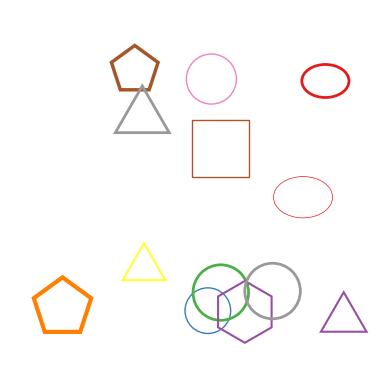[{"shape": "oval", "thickness": 0.5, "radius": 0.38, "center": [0.787, 0.488]}, {"shape": "oval", "thickness": 2, "radius": 0.31, "center": [0.845, 0.79]}, {"shape": "circle", "thickness": 1, "radius": 0.3, "center": [0.54, 0.193]}, {"shape": "circle", "thickness": 2, "radius": 0.36, "center": [0.573, 0.24]}, {"shape": "hexagon", "thickness": 1.5, "radius": 0.4, "center": [0.636, 0.19]}, {"shape": "triangle", "thickness": 1.5, "radius": 0.34, "center": [0.893, 0.173]}, {"shape": "pentagon", "thickness": 3, "radius": 0.39, "center": [0.162, 0.201]}, {"shape": "triangle", "thickness": 1.5, "radius": 0.32, "center": [0.374, 0.304]}, {"shape": "square", "thickness": 1, "radius": 0.37, "center": [0.573, 0.614]}, {"shape": "pentagon", "thickness": 2.5, "radius": 0.32, "center": [0.35, 0.818]}, {"shape": "circle", "thickness": 1, "radius": 0.32, "center": [0.549, 0.795]}, {"shape": "circle", "thickness": 2, "radius": 0.36, "center": [0.708, 0.244]}, {"shape": "triangle", "thickness": 2, "radius": 0.4, "center": [0.37, 0.696]}]